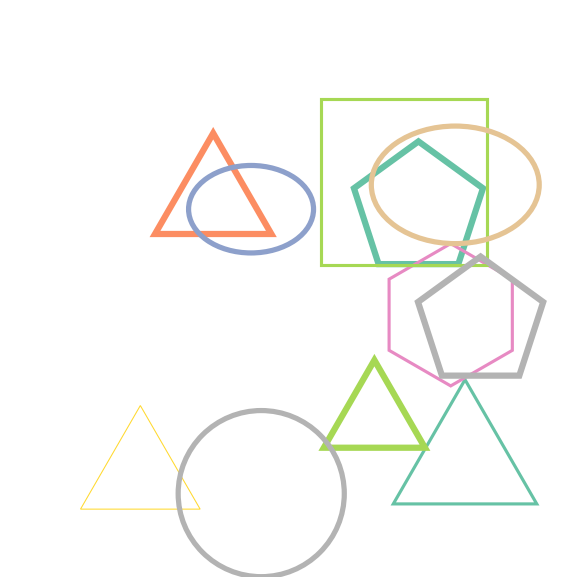[{"shape": "triangle", "thickness": 1.5, "radius": 0.72, "center": [0.805, 0.198]}, {"shape": "pentagon", "thickness": 3, "radius": 0.59, "center": [0.725, 0.637]}, {"shape": "triangle", "thickness": 3, "radius": 0.58, "center": [0.369, 0.652]}, {"shape": "oval", "thickness": 2.5, "radius": 0.54, "center": [0.435, 0.637]}, {"shape": "hexagon", "thickness": 1.5, "radius": 0.62, "center": [0.78, 0.454]}, {"shape": "triangle", "thickness": 3, "radius": 0.51, "center": [0.648, 0.274]}, {"shape": "square", "thickness": 1.5, "radius": 0.72, "center": [0.699, 0.684]}, {"shape": "triangle", "thickness": 0.5, "radius": 0.6, "center": [0.243, 0.177]}, {"shape": "oval", "thickness": 2.5, "radius": 0.73, "center": [0.788, 0.679]}, {"shape": "pentagon", "thickness": 3, "radius": 0.57, "center": [0.832, 0.441]}, {"shape": "circle", "thickness": 2.5, "radius": 0.72, "center": [0.452, 0.144]}]